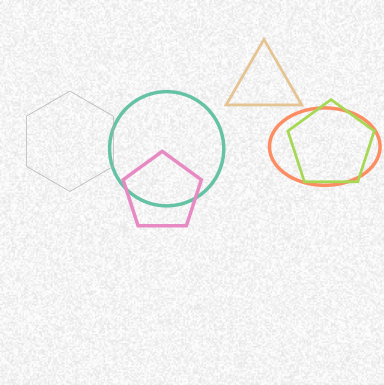[{"shape": "circle", "thickness": 2.5, "radius": 0.74, "center": [0.433, 0.614]}, {"shape": "oval", "thickness": 2.5, "radius": 0.72, "center": [0.844, 0.619]}, {"shape": "pentagon", "thickness": 2.5, "radius": 0.53, "center": [0.421, 0.5]}, {"shape": "pentagon", "thickness": 2, "radius": 0.59, "center": [0.86, 0.623]}, {"shape": "triangle", "thickness": 2, "radius": 0.57, "center": [0.686, 0.784]}, {"shape": "hexagon", "thickness": 0.5, "radius": 0.65, "center": [0.181, 0.633]}]